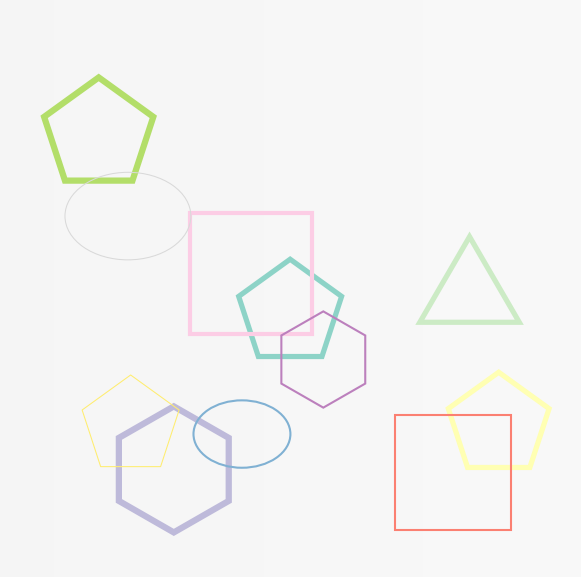[{"shape": "pentagon", "thickness": 2.5, "radius": 0.47, "center": [0.499, 0.457]}, {"shape": "pentagon", "thickness": 2.5, "radius": 0.46, "center": [0.858, 0.263]}, {"shape": "hexagon", "thickness": 3, "radius": 0.55, "center": [0.299, 0.186]}, {"shape": "square", "thickness": 1, "radius": 0.5, "center": [0.78, 0.181]}, {"shape": "oval", "thickness": 1, "radius": 0.42, "center": [0.416, 0.248]}, {"shape": "pentagon", "thickness": 3, "radius": 0.49, "center": [0.17, 0.766]}, {"shape": "square", "thickness": 2, "radius": 0.52, "center": [0.432, 0.526]}, {"shape": "oval", "thickness": 0.5, "radius": 0.54, "center": [0.22, 0.625]}, {"shape": "hexagon", "thickness": 1, "radius": 0.42, "center": [0.556, 0.377]}, {"shape": "triangle", "thickness": 2.5, "radius": 0.49, "center": [0.808, 0.49]}, {"shape": "pentagon", "thickness": 0.5, "radius": 0.44, "center": [0.225, 0.262]}]